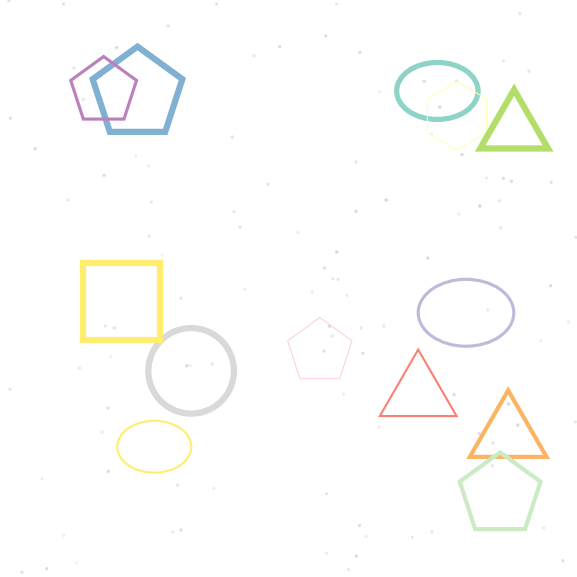[{"shape": "oval", "thickness": 2.5, "radius": 0.35, "center": [0.757, 0.842]}, {"shape": "hexagon", "thickness": 0.5, "radius": 0.3, "center": [0.791, 0.798]}, {"shape": "oval", "thickness": 1.5, "radius": 0.41, "center": [0.807, 0.458]}, {"shape": "triangle", "thickness": 1, "radius": 0.38, "center": [0.724, 0.317]}, {"shape": "pentagon", "thickness": 3, "radius": 0.41, "center": [0.238, 0.837]}, {"shape": "triangle", "thickness": 2, "radius": 0.38, "center": [0.88, 0.246]}, {"shape": "triangle", "thickness": 3, "radius": 0.34, "center": [0.89, 0.776]}, {"shape": "pentagon", "thickness": 0.5, "radius": 0.29, "center": [0.554, 0.391]}, {"shape": "circle", "thickness": 3, "radius": 0.37, "center": [0.331, 0.357]}, {"shape": "pentagon", "thickness": 1.5, "radius": 0.3, "center": [0.179, 0.841]}, {"shape": "pentagon", "thickness": 2, "radius": 0.37, "center": [0.866, 0.142]}, {"shape": "square", "thickness": 3, "radius": 0.33, "center": [0.211, 0.477]}, {"shape": "oval", "thickness": 1, "radius": 0.32, "center": [0.267, 0.226]}]